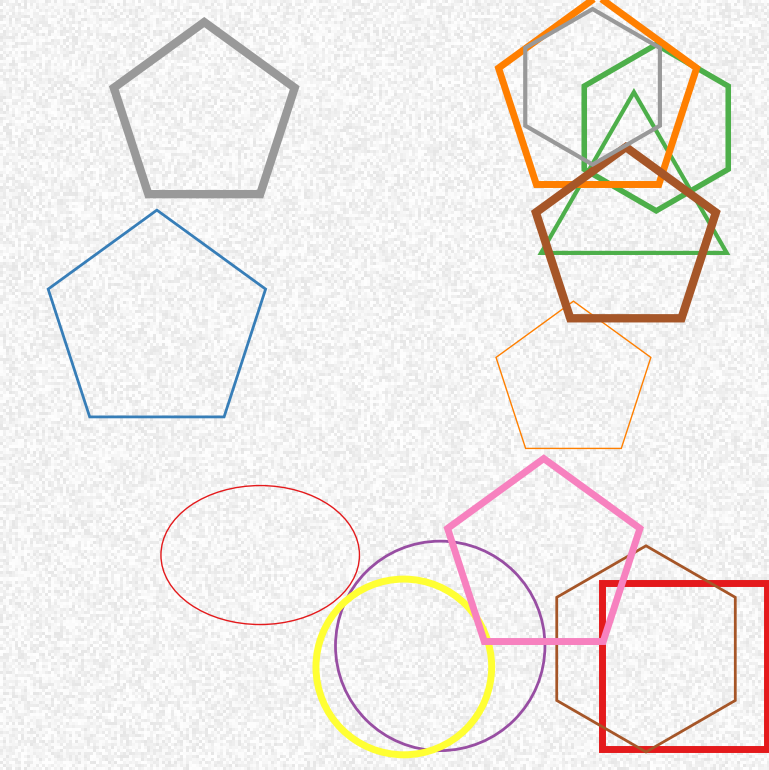[{"shape": "square", "thickness": 2.5, "radius": 0.54, "center": [0.889, 0.135]}, {"shape": "oval", "thickness": 0.5, "radius": 0.64, "center": [0.338, 0.279]}, {"shape": "pentagon", "thickness": 1, "radius": 0.74, "center": [0.204, 0.579]}, {"shape": "hexagon", "thickness": 2, "radius": 0.54, "center": [0.852, 0.834]}, {"shape": "triangle", "thickness": 1.5, "radius": 0.7, "center": [0.823, 0.741]}, {"shape": "circle", "thickness": 1, "radius": 0.68, "center": [0.572, 0.161]}, {"shape": "pentagon", "thickness": 2.5, "radius": 0.68, "center": [0.776, 0.87]}, {"shape": "pentagon", "thickness": 0.5, "radius": 0.53, "center": [0.745, 0.503]}, {"shape": "circle", "thickness": 2.5, "radius": 0.57, "center": [0.524, 0.134]}, {"shape": "pentagon", "thickness": 3, "radius": 0.61, "center": [0.813, 0.686]}, {"shape": "hexagon", "thickness": 1, "radius": 0.67, "center": [0.839, 0.157]}, {"shape": "pentagon", "thickness": 2.5, "radius": 0.66, "center": [0.706, 0.273]}, {"shape": "hexagon", "thickness": 1.5, "radius": 0.5, "center": [0.77, 0.887]}, {"shape": "pentagon", "thickness": 3, "radius": 0.62, "center": [0.265, 0.848]}]